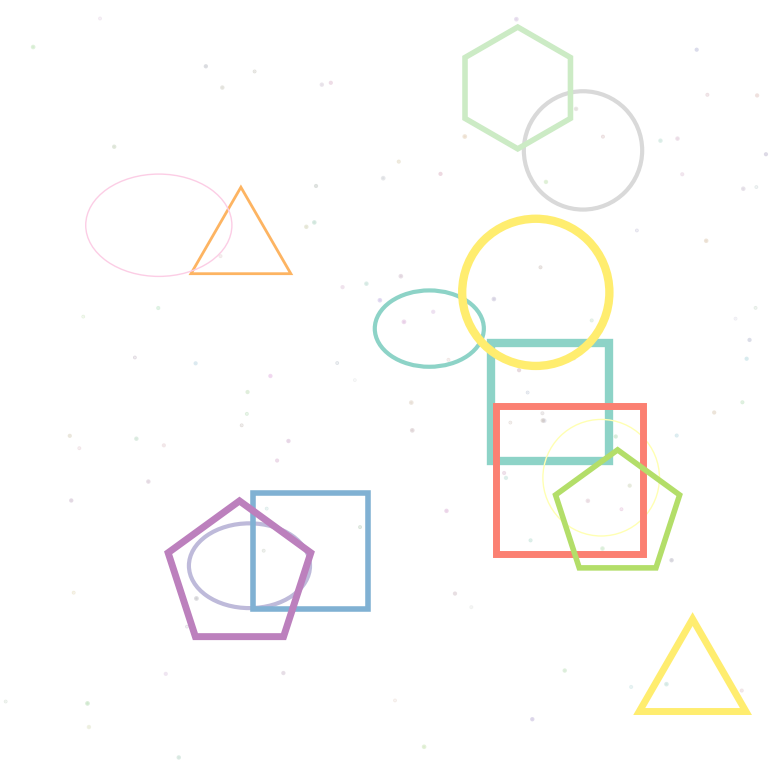[{"shape": "oval", "thickness": 1.5, "radius": 0.35, "center": [0.558, 0.573]}, {"shape": "square", "thickness": 3, "radius": 0.38, "center": [0.714, 0.478]}, {"shape": "circle", "thickness": 0.5, "radius": 0.38, "center": [0.781, 0.38]}, {"shape": "oval", "thickness": 1.5, "radius": 0.39, "center": [0.324, 0.265]}, {"shape": "square", "thickness": 2.5, "radius": 0.48, "center": [0.74, 0.377]}, {"shape": "square", "thickness": 2, "radius": 0.37, "center": [0.404, 0.285]}, {"shape": "triangle", "thickness": 1, "radius": 0.37, "center": [0.313, 0.682]}, {"shape": "pentagon", "thickness": 2, "radius": 0.42, "center": [0.802, 0.331]}, {"shape": "oval", "thickness": 0.5, "radius": 0.47, "center": [0.206, 0.707]}, {"shape": "circle", "thickness": 1.5, "radius": 0.38, "center": [0.757, 0.805]}, {"shape": "pentagon", "thickness": 2.5, "radius": 0.49, "center": [0.311, 0.252]}, {"shape": "hexagon", "thickness": 2, "radius": 0.4, "center": [0.672, 0.886]}, {"shape": "triangle", "thickness": 2.5, "radius": 0.4, "center": [0.899, 0.116]}, {"shape": "circle", "thickness": 3, "radius": 0.48, "center": [0.696, 0.62]}]